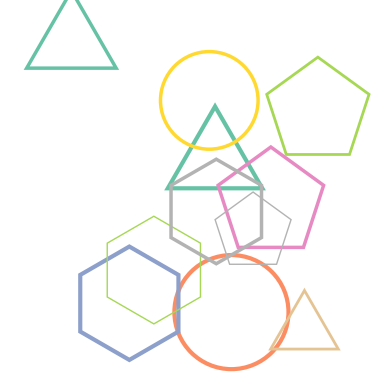[{"shape": "triangle", "thickness": 3, "radius": 0.71, "center": [0.559, 0.582]}, {"shape": "triangle", "thickness": 2.5, "radius": 0.67, "center": [0.185, 0.89]}, {"shape": "circle", "thickness": 3, "radius": 0.74, "center": [0.601, 0.189]}, {"shape": "hexagon", "thickness": 3, "radius": 0.74, "center": [0.336, 0.212]}, {"shape": "pentagon", "thickness": 2.5, "radius": 0.72, "center": [0.704, 0.474]}, {"shape": "hexagon", "thickness": 1, "radius": 0.7, "center": [0.4, 0.299]}, {"shape": "pentagon", "thickness": 2, "radius": 0.7, "center": [0.826, 0.712]}, {"shape": "circle", "thickness": 2.5, "radius": 0.63, "center": [0.544, 0.739]}, {"shape": "triangle", "thickness": 2, "radius": 0.51, "center": [0.791, 0.144]}, {"shape": "hexagon", "thickness": 2.5, "radius": 0.68, "center": [0.562, 0.451]}, {"shape": "pentagon", "thickness": 1, "radius": 0.52, "center": [0.657, 0.397]}]